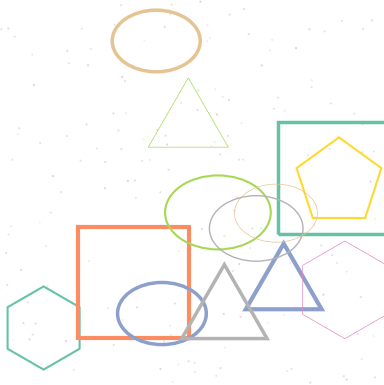[{"shape": "hexagon", "thickness": 1.5, "radius": 0.54, "center": [0.113, 0.148]}, {"shape": "square", "thickness": 2.5, "radius": 0.72, "center": [0.867, 0.537]}, {"shape": "square", "thickness": 3, "radius": 0.72, "center": [0.348, 0.266]}, {"shape": "oval", "thickness": 2.5, "radius": 0.58, "center": [0.421, 0.186]}, {"shape": "triangle", "thickness": 3, "radius": 0.57, "center": [0.737, 0.254]}, {"shape": "hexagon", "thickness": 0.5, "radius": 0.63, "center": [0.896, 0.247]}, {"shape": "oval", "thickness": 1.5, "radius": 0.69, "center": [0.566, 0.448]}, {"shape": "triangle", "thickness": 0.5, "radius": 0.6, "center": [0.489, 0.678]}, {"shape": "pentagon", "thickness": 1.5, "radius": 0.58, "center": [0.88, 0.527]}, {"shape": "oval", "thickness": 0.5, "radius": 0.54, "center": [0.717, 0.446]}, {"shape": "oval", "thickness": 2.5, "radius": 0.57, "center": [0.406, 0.894]}, {"shape": "oval", "thickness": 1, "radius": 0.61, "center": [0.665, 0.407]}, {"shape": "triangle", "thickness": 2.5, "radius": 0.64, "center": [0.583, 0.185]}]